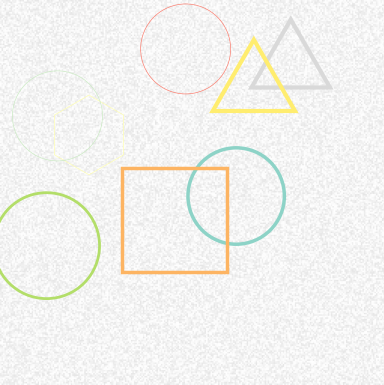[{"shape": "circle", "thickness": 2.5, "radius": 0.63, "center": [0.613, 0.491]}, {"shape": "hexagon", "thickness": 0.5, "radius": 0.52, "center": [0.231, 0.649]}, {"shape": "circle", "thickness": 0.5, "radius": 0.58, "center": [0.482, 0.873]}, {"shape": "square", "thickness": 2.5, "radius": 0.68, "center": [0.453, 0.428]}, {"shape": "circle", "thickness": 2, "radius": 0.69, "center": [0.121, 0.362]}, {"shape": "triangle", "thickness": 3, "radius": 0.59, "center": [0.755, 0.832]}, {"shape": "circle", "thickness": 0.5, "radius": 0.58, "center": [0.149, 0.699]}, {"shape": "triangle", "thickness": 3, "radius": 0.62, "center": [0.659, 0.773]}]